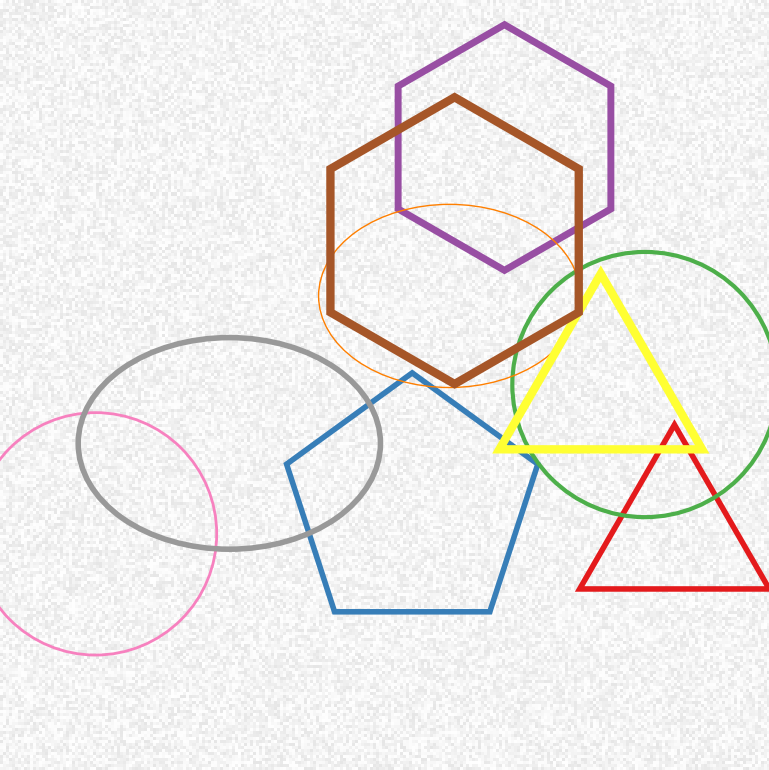[{"shape": "triangle", "thickness": 2, "radius": 0.71, "center": [0.876, 0.306]}, {"shape": "pentagon", "thickness": 2, "radius": 0.86, "center": [0.535, 0.344]}, {"shape": "circle", "thickness": 1.5, "radius": 0.86, "center": [0.838, 0.501]}, {"shape": "hexagon", "thickness": 2.5, "radius": 0.8, "center": [0.655, 0.808]}, {"shape": "oval", "thickness": 0.5, "radius": 0.85, "center": [0.584, 0.616]}, {"shape": "triangle", "thickness": 3, "radius": 0.76, "center": [0.78, 0.492]}, {"shape": "hexagon", "thickness": 3, "radius": 0.93, "center": [0.59, 0.687]}, {"shape": "circle", "thickness": 1, "radius": 0.79, "center": [0.124, 0.307]}, {"shape": "oval", "thickness": 2, "radius": 0.98, "center": [0.298, 0.424]}]